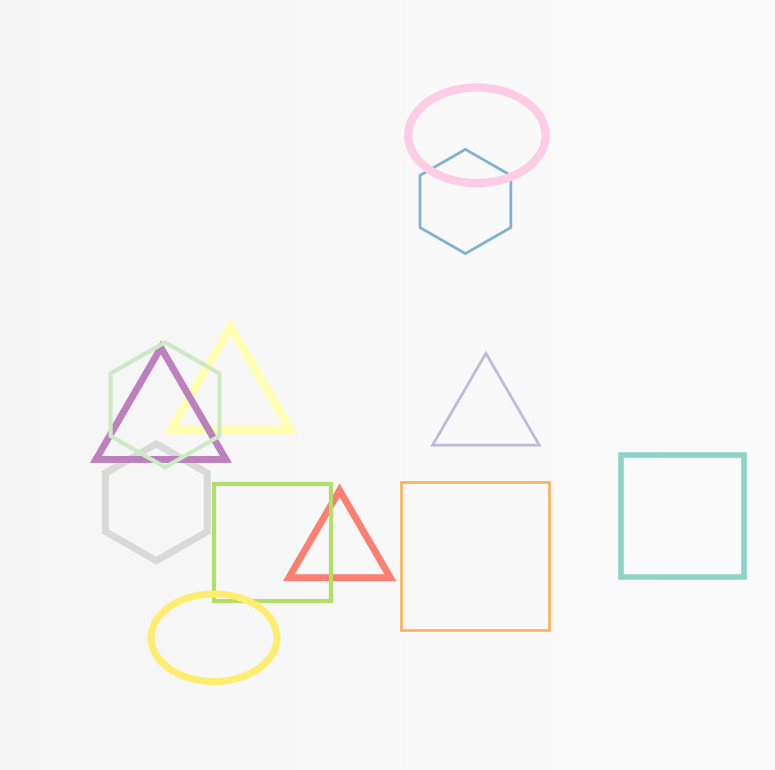[{"shape": "square", "thickness": 2, "radius": 0.4, "center": [0.881, 0.33]}, {"shape": "triangle", "thickness": 3, "radius": 0.45, "center": [0.297, 0.486]}, {"shape": "triangle", "thickness": 1, "radius": 0.4, "center": [0.627, 0.462]}, {"shape": "triangle", "thickness": 2.5, "radius": 0.38, "center": [0.438, 0.288]}, {"shape": "hexagon", "thickness": 1, "radius": 0.34, "center": [0.601, 0.738]}, {"shape": "square", "thickness": 1, "radius": 0.48, "center": [0.613, 0.278]}, {"shape": "square", "thickness": 1.5, "radius": 0.38, "center": [0.352, 0.295]}, {"shape": "oval", "thickness": 3, "radius": 0.44, "center": [0.615, 0.824]}, {"shape": "hexagon", "thickness": 2.5, "radius": 0.38, "center": [0.202, 0.348]}, {"shape": "triangle", "thickness": 2.5, "radius": 0.48, "center": [0.208, 0.452]}, {"shape": "hexagon", "thickness": 1.5, "radius": 0.41, "center": [0.213, 0.474]}, {"shape": "oval", "thickness": 2.5, "radius": 0.41, "center": [0.276, 0.172]}]